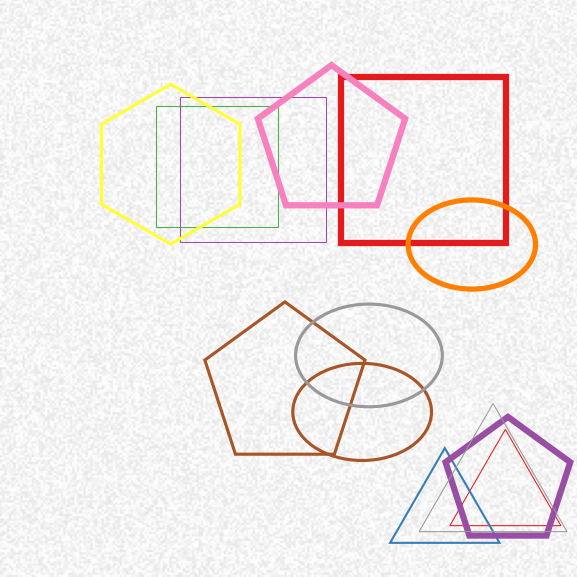[{"shape": "triangle", "thickness": 0.5, "radius": 0.56, "center": [0.875, 0.144]}, {"shape": "square", "thickness": 3, "radius": 0.72, "center": [0.733, 0.722]}, {"shape": "triangle", "thickness": 1, "radius": 0.55, "center": [0.77, 0.114]}, {"shape": "square", "thickness": 0.5, "radius": 0.52, "center": [0.376, 0.71]}, {"shape": "square", "thickness": 0.5, "radius": 0.63, "center": [0.438, 0.705]}, {"shape": "pentagon", "thickness": 3, "radius": 0.57, "center": [0.88, 0.164]}, {"shape": "oval", "thickness": 2.5, "radius": 0.55, "center": [0.817, 0.576]}, {"shape": "hexagon", "thickness": 1.5, "radius": 0.69, "center": [0.296, 0.715]}, {"shape": "pentagon", "thickness": 1.5, "radius": 0.73, "center": [0.493, 0.331]}, {"shape": "oval", "thickness": 1.5, "radius": 0.6, "center": [0.627, 0.286]}, {"shape": "pentagon", "thickness": 3, "radius": 0.67, "center": [0.574, 0.752]}, {"shape": "triangle", "thickness": 0.5, "radius": 0.74, "center": [0.854, 0.152]}, {"shape": "oval", "thickness": 1.5, "radius": 0.64, "center": [0.639, 0.384]}]